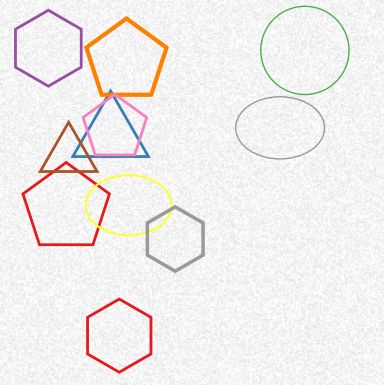[{"shape": "pentagon", "thickness": 2, "radius": 0.59, "center": [0.172, 0.46]}, {"shape": "hexagon", "thickness": 2, "radius": 0.48, "center": [0.31, 0.128]}, {"shape": "triangle", "thickness": 2, "radius": 0.57, "center": [0.287, 0.65]}, {"shape": "circle", "thickness": 1, "radius": 0.57, "center": [0.792, 0.869]}, {"shape": "hexagon", "thickness": 2, "radius": 0.49, "center": [0.126, 0.875]}, {"shape": "pentagon", "thickness": 3, "radius": 0.55, "center": [0.328, 0.842]}, {"shape": "oval", "thickness": 1.5, "radius": 0.56, "center": [0.334, 0.467]}, {"shape": "triangle", "thickness": 2, "radius": 0.43, "center": [0.178, 0.597]}, {"shape": "pentagon", "thickness": 2, "radius": 0.43, "center": [0.299, 0.668]}, {"shape": "hexagon", "thickness": 2.5, "radius": 0.42, "center": [0.455, 0.379]}, {"shape": "oval", "thickness": 1, "radius": 0.58, "center": [0.728, 0.668]}]